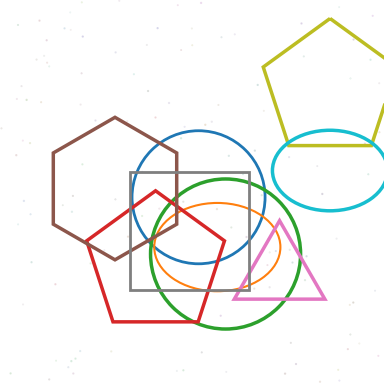[{"shape": "circle", "thickness": 2, "radius": 0.86, "center": [0.516, 0.488]}, {"shape": "oval", "thickness": 1.5, "radius": 0.82, "center": [0.564, 0.358]}, {"shape": "circle", "thickness": 2.5, "radius": 0.97, "center": [0.586, 0.34]}, {"shape": "pentagon", "thickness": 2.5, "radius": 0.94, "center": [0.404, 0.316]}, {"shape": "hexagon", "thickness": 2.5, "radius": 0.93, "center": [0.299, 0.51]}, {"shape": "triangle", "thickness": 2.5, "radius": 0.68, "center": [0.726, 0.291]}, {"shape": "square", "thickness": 2, "radius": 0.77, "center": [0.492, 0.4]}, {"shape": "pentagon", "thickness": 2.5, "radius": 0.91, "center": [0.857, 0.769]}, {"shape": "oval", "thickness": 2.5, "radius": 0.75, "center": [0.857, 0.557]}]